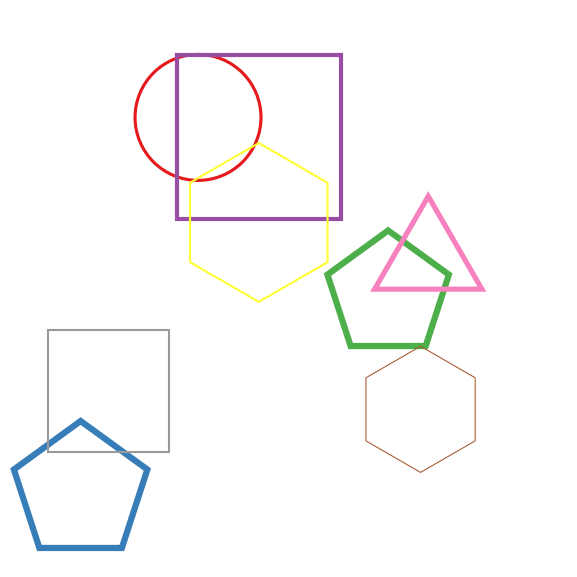[{"shape": "circle", "thickness": 1.5, "radius": 0.55, "center": [0.343, 0.796]}, {"shape": "pentagon", "thickness": 3, "radius": 0.61, "center": [0.14, 0.149]}, {"shape": "pentagon", "thickness": 3, "radius": 0.55, "center": [0.672, 0.489]}, {"shape": "square", "thickness": 2, "radius": 0.71, "center": [0.449, 0.762]}, {"shape": "hexagon", "thickness": 1, "radius": 0.69, "center": [0.448, 0.614]}, {"shape": "hexagon", "thickness": 0.5, "radius": 0.55, "center": [0.728, 0.29]}, {"shape": "triangle", "thickness": 2.5, "radius": 0.54, "center": [0.742, 0.552]}, {"shape": "square", "thickness": 1, "radius": 0.52, "center": [0.188, 0.322]}]